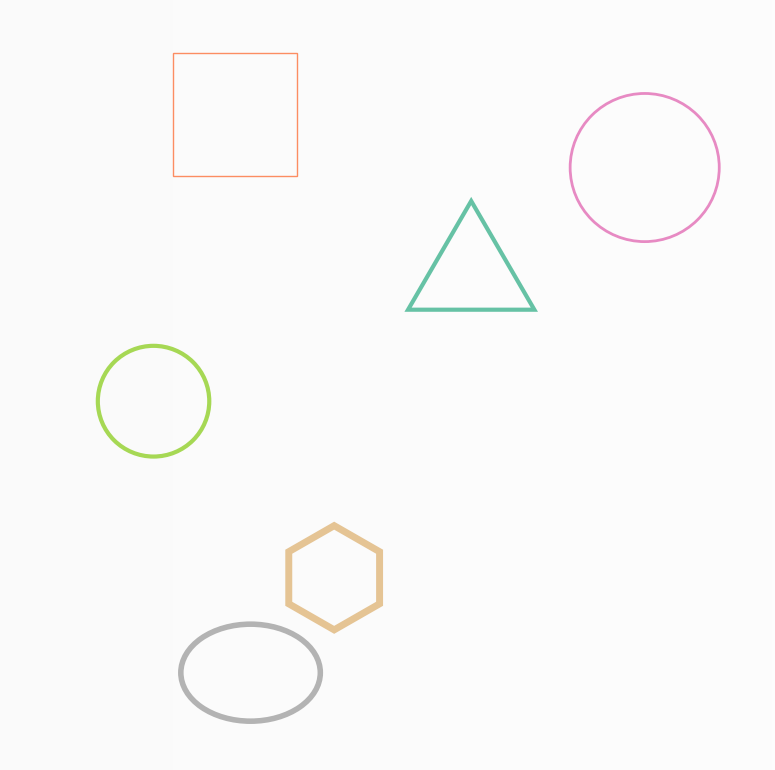[{"shape": "triangle", "thickness": 1.5, "radius": 0.47, "center": [0.608, 0.645]}, {"shape": "square", "thickness": 0.5, "radius": 0.4, "center": [0.303, 0.851]}, {"shape": "circle", "thickness": 1, "radius": 0.48, "center": [0.832, 0.782]}, {"shape": "circle", "thickness": 1.5, "radius": 0.36, "center": [0.198, 0.479]}, {"shape": "hexagon", "thickness": 2.5, "radius": 0.34, "center": [0.431, 0.25]}, {"shape": "oval", "thickness": 2, "radius": 0.45, "center": [0.323, 0.126]}]